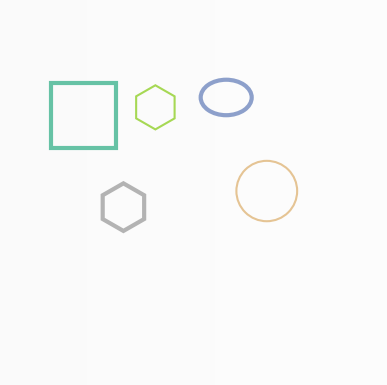[{"shape": "square", "thickness": 3, "radius": 0.42, "center": [0.216, 0.701]}, {"shape": "oval", "thickness": 3, "radius": 0.33, "center": [0.584, 0.747]}, {"shape": "hexagon", "thickness": 1.5, "radius": 0.29, "center": [0.401, 0.721]}, {"shape": "circle", "thickness": 1.5, "radius": 0.39, "center": [0.688, 0.504]}, {"shape": "hexagon", "thickness": 3, "radius": 0.31, "center": [0.319, 0.462]}]